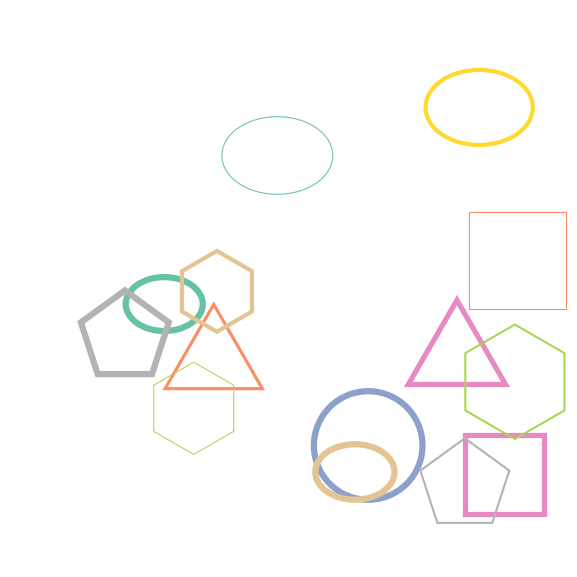[{"shape": "oval", "thickness": 3, "radius": 0.33, "center": [0.284, 0.473]}, {"shape": "oval", "thickness": 0.5, "radius": 0.48, "center": [0.48, 0.73]}, {"shape": "triangle", "thickness": 1.5, "radius": 0.49, "center": [0.37, 0.375]}, {"shape": "square", "thickness": 0.5, "radius": 0.42, "center": [0.896, 0.547]}, {"shape": "circle", "thickness": 3, "radius": 0.47, "center": [0.638, 0.228]}, {"shape": "square", "thickness": 2.5, "radius": 0.34, "center": [0.873, 0.178]}, {"shape": "triangle", "thickness": 2.5, "radius": 0.49, "center": [0.791, 0.382]}, {"shape": "hexagon", "thickness": 1, "radius": 0.5, "center": [0.892, 0.338]}, {"shape": "hexagon", "thickness": 0.5, "radius": 0.4, "center": [0.335, 0.292]}, {"shape": "oval", "thickness": 2, "radius": 0.46, "center": [0.83, 0.813]}, {"shape": "oval", "thickness": 3, "radius": 0.34, "center": [0.615, 0.182]}, {"shape": "hexagon", "thickness": 2, "radius": 0.35, "center": [0.376, 0.495]}, {"shape": "pentagon", "thickness": 1, "radius": 0.4, "center": [0.805, 0.159]}, {"shape": "pentagon", "thickness": 3, "radius": 0.4, "center": [0.216, 0.416]}]